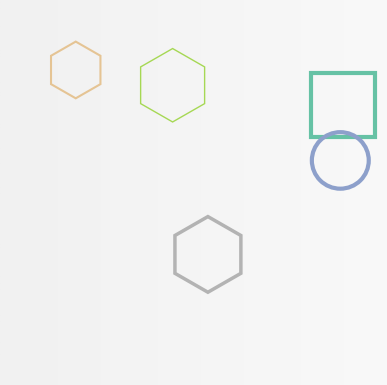[{"shape": "square", "thickness": 3, "radius": 0.41, "center": [0.885, 0.728]}, {"shape": "circle", "thickness": 3, "radius": 0.37, "center": [0.878, 0.583]}, {"shape": "hexagon", "thickness": 1, "radius": 0.48, "center": [0.445, 0.779]}, {"shape": "hexagon", "thickness": 1.5, "radius": 0.37, "center": [0.195, 0.818]}, {"shape": "hexagon", "thickness": 2.5, "radius": 0.49, "center": [0.537, 0.339]}]